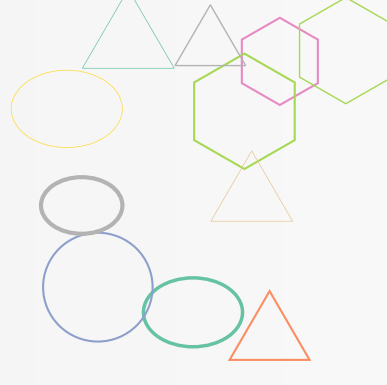[{"shape": "oval", "thickness": 2.5, "radius": 0.64, "center": [0.498, 0.189]}, {"shape": "triangle", "thickness": 0.5, "radius": 0.68, "center": [0.331, 0.891]}, {"shape": "triangle", "thickness": 1.5, "radius": 0.6, "center": [0.696, 0.125]}, {"shape": "circle", "thickness": 1.5, "radius": 0.71, "center": [0.252, 0.254]}, {"shape": "hexagon", "thickness": 1.5, "radius": 0.57, "center": [0.722, 0.841]}, {"shape": "hexagon", "thickness": 1.5, "radius": 0.75, "center": [0.631, 0.711]}, {"shape": "hexagon", "thickness": 1, "radius": 0.69, "center": [0.893, 0.869]}, {"shape": "oval", "thickness": 0.5, "radius": 0.72, "center": [0.172, 0.717]}, {"shape": "triangle", "thickness": 0.5, "radius": 0.61, "center": [0.65, 0.486]}, {"shape": "oval", "thickness": 3, "radius": 0.53, "center": [0.211, 0.466]}, {"shape": "triangle", "thickness": 1, "radius": 0.53, "center": [0.543, 0.882]}]